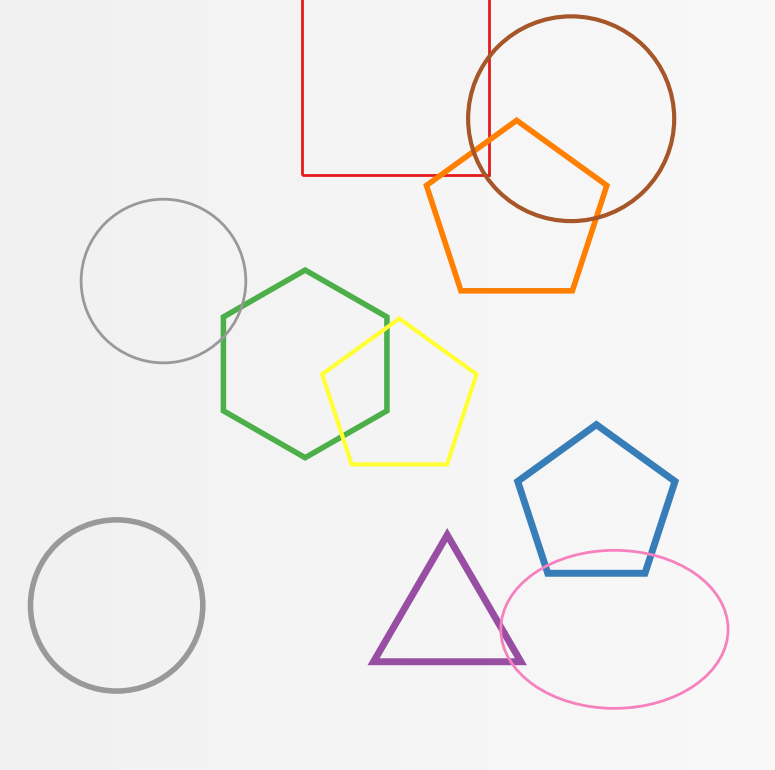[{"shape": "square", "thickness": 1, "radius": 0.6, "center": [0.51, 0.894]}, {"shape": "pentagon", "thickness": 2.5, "radius": 0.53, "center": [0.77, 0.342]}, {"shape": "hexagon", "thickness": 2, "radius": 0.61, "center": [0.394, 0.527]}, {"shape": "triangle", "thickness": 2.5, "radius": 0.55, "center": [0.577, 0.195]}, {"shape": "pentagon", "thickness": 2, "radius": 0.61, "center": [0.667, 0.721]}, {"shape": "pentagon", "thickness": 1.5, "radius": 0.52, "center": [0.515, 0.482]}, {"shape": "circle", "thickness": 1.5, "radius": 0.66, "center": [0.737, 0.846]}, {"shape": "oval", "thickness": 1, "radius": 0.73, "center": [0.793, 0.183]}, {"shape": "circle", "thickness": 1, "radius": 0.53, "center": [0.211, 0.635]}, {"shape": "circle", "thickness": 2, "radius": 0.56, "center": [0.151, 0.214]}]